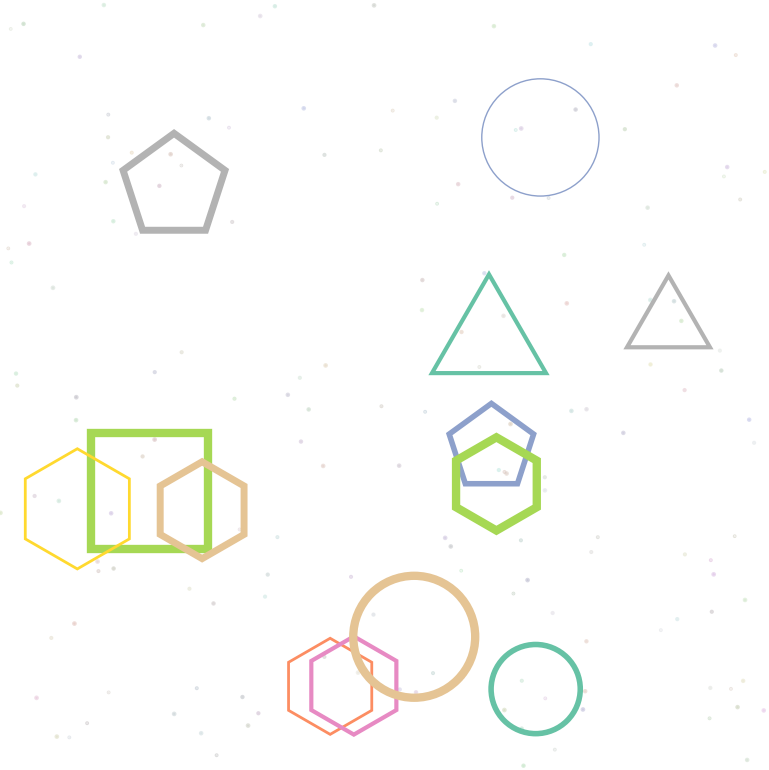[{"shape": "triangle", "thickness": 1.5, "radius": 0.43, "center": [0.635, 0.558]}, {"shape": "circle", "thickness": 2, "radius": 0.29, "center": [0.696, 0.105]}, {"shape": "hexagon", "thickness": 1, "radius": 0.31, "center": [0.429, 0.109]}, {"shape": "circle", "thickness": 0.5, "radius": 0.38, "center": [0.702, 0.822]}, {"shape": "pentagon", "thickness": 2, "radius": 0.29, "center": [0.638, 0.418]}, {"shape": "hexagon", "thickness": 1.5, "radius": 0.32, "center": [0.46, 0.11]}, {"shape": "hexagon", "thickness": 3, "radius": 0.3, "center": [0.645, 0.372]}, {"shape": "square", "thickness": 3, "radius": 0.38, "center": [0.194, 0.362]}, {"shape": "hexagon", "thickness": 1, "radius": 0.39, "center": [0.1, 0.339]}, {"shape": "circle", "thickness": 3, "radius": 0.4, "center": [0.538, 0.173]}, {"shape": "hexagon", "thickness": 2.5, "radius": 0.31, "center": [0.262, 0.337]}, {"shape": "triangle", "thickness": 1.5, "radius": 0.31, "center": [0.868, 0.58]}, {"shape": "pentagon", "thickness": 2.5, "radius": 0.35, "center": [0.226, 0.757]}]